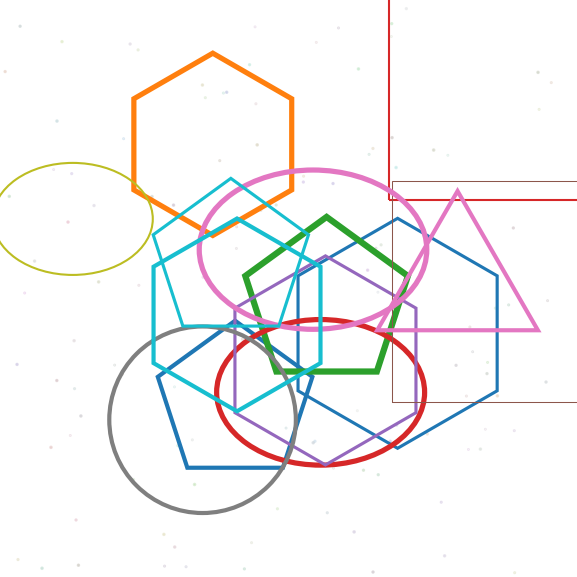[{"shape": "hexagon", "thickness": 1.5, "radius": 1.0, "center": [0.688, 0.422]}, {"shape": "pentagon", "thickness": 2, "radius": 0.7, "center": [0.407, 0.303]}, {"shape": "hexagon", "thickness": 2.5, "radius": 0.79, "center": [0.368, 0.749]}, {"shape": "pentagon", "thickness": 3, "radius": 0.74, "center": [0.566, 0.476]}, {"shape": "oval", "thickness": 2.5, "radius": 0.9, "center": [0.555, 0.32]}, {"shape": "square", "thickness": 1, "radius": 0.96, "center": [0.867, 0.846]}, {"shape": "hexagon", "thickness": 1.5, "radius": 0.9, "center": [0.564, 0.375]}, {"shape": "square", "thickness": 0.5, "radius": 0.96, "center": [0.87, 0.494]}, {"shape": "triangle", "thickness": 2, "radius": 0.8, "center": [0.792, 0.508]}, {"shape": "oval", "thickness": 2.5, "radius": 0.99, "center": [0.542, 0.567]}, {"shape": "circle", "thickness": 2, "radius": 0.81, "center": [0.351, 0.272]}, {"shape": "oval", "thickness": 1, "radius": 0.69, "center": [0.126, 0.62]}, {"shape": "pentagon", "thickness": 1.5, "radius": 0.71, "center": [0.4, 0.549]}, {"shape": "hexagon", "thickness": 2, "radius": 0.83, "center": [0.41, 0.454]}]